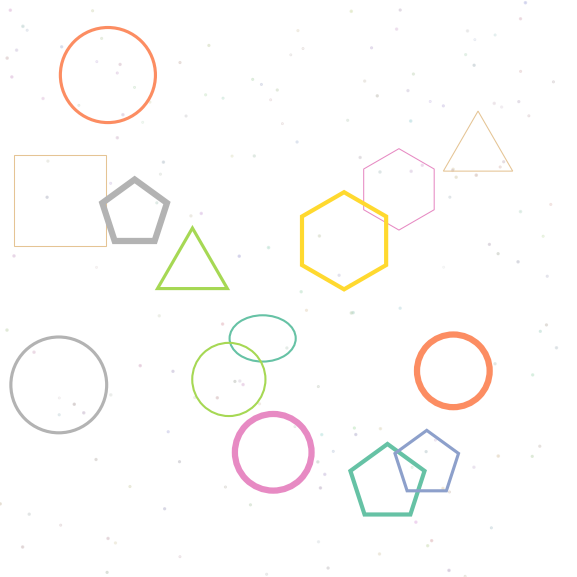[{"shape": "pentagon", "thickness": 2, "radius": 0.34, "center": [0.671, 0.163]}, {"shape": "oval", "thickness": 1, "radius": 0.29, "center": [0.455, 0.413]}, {"shape": "circle", "thickness": 1.5, "radius": 0.41, "center": [0.187, 0.869]}, {"shape": "circle", "thickness": 3, "radius": 0.31, "center": [0.785, 0.357]}, {"shape": "pentagon", "thickness": 1.5, "radius": 0.29, "center": [0.739, 0.196]}, {"shape": "circle", "thickness": 3, "radius": 0.33, "center": [0.473, 0.216]}, {"shape": "hexagon", "thickness": 0.5, "radius": 0.35, "center": [0.691, 0.671]}, {"shape": "triangle", "thickness": 1.5, "radius": 0.35, "center": [0.333, 0.534]}, {"shape": "circle", "thickness": 1, "radius": 0.32, "center": [0.396, 0.342]}, {"shape": "hexagon", "thickness": 2, "radius": 0.42, "center": [0.596, 0.582]}, {"shape": "triangle", "thickness": 0.5, "radius": 0.35, "center": [0.828, 0.737]}, {"shape": "square", "thickness": 0.5, "radius": 0.4, "center": [0.104, 0.652]}, {"shape": "pentagon", "thickness": 3, "radius": 0.29, "center": [0.233, 0.629]}, {"shape": "circle", "thickness": 1.5, "radius": 0.41, "center": [0.102, 0.333]}]